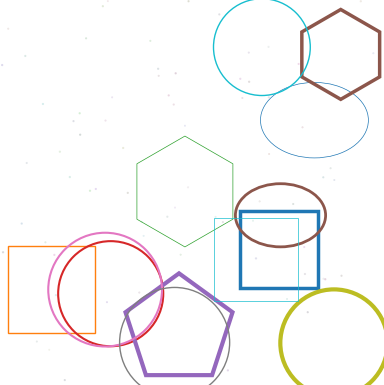[{"shape": "oval", "thickness": 0.5, "radius": 0.7, "center": [0.817, 0.688]}, {"shape": "square", "thickness": 2.5, "radius": 0.5, "center": [0.724, 0.352]}, {"shape": "square", "thickness": 1, "radius": 0.57, "center": [0.134, 0.248]}, {"shape": "hexagon", "thickness": 0.5, "radius": 0.72, "center": [0.48, 0.503]}, {"shape": "circle", "thickness": 1.5, "radius": 0.68, "center": [0.288, 0.237]}, {"shape": "pentagon", "thickness": 3, "radius": 0.73, "center": [0.465, 0.144]}, {"shape": "hexagon", "thickness": 2.5, "radius": 0.58, "center": [0.885, 0.859]}, {"shape": "oval", "thickness": 2, "radius": 0.59, "center": [0.729, 0.441]}, {"shape": "circle", "thickness": 1.5, "radius": 0.74, "center": [0.273, 0.248]}, {"shape": "circle", "thickness": 1, "radius": 0.71, "center": [0.454, 0.11]}, {"shape": "circle", "thickness": 3, "radius": 0.7, "center": [0.867, 0.109]}, {"shape": "circle", "thickness": 1, "radius": 0.63, "center": [0.68, 0.878]}, {"shape": "square", "thickness": 0.5, "radius": 0.54, "center": [0.666, 0.327]}]